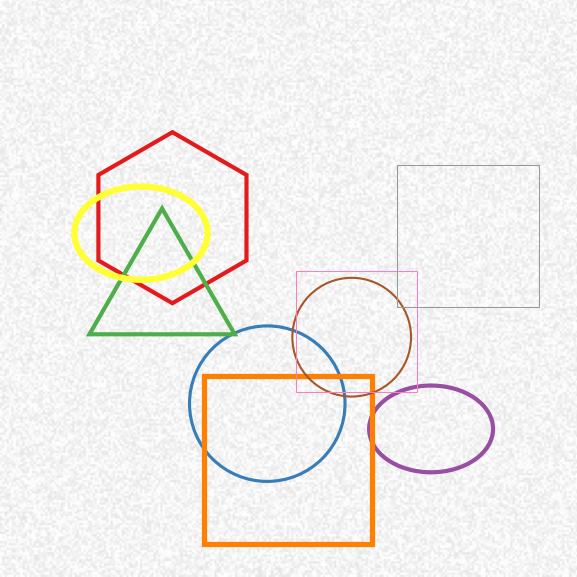[{"shape": "hexagon", "thickness": 2, "radius": 0.74, "center": [0.299, 0.622]}, {"shape": "circle", "thickness": 1.5, "radius": 0.67, "center": [0.463, 0.3]}, {"shape": "triangle", "thickness": 2, "radius": 0.73, "center": [0.281, 0.493]}, {"shape": "oval", "thickness": 2, "radius": 0.54, "center": [0.746, 0.256]}, {"shape": "square", "thickness": 2.5, "radius": 0.73, "center": [0.499, 0.202]}, {"shape": "oval", "thickness": 3, "radius": 0.58, "center": [0.244, 0.595]}, {"shape": "circle", "thickness": 1, "radius": 0.51, "center": [0.609, 0.415]}, {"shape": "square", "thickness": 0.5, "radius": 0.52, "center": [0.617, 0.425]}, {"shape": "square", "thickness": 0.5, "radius": 0.62, "center": [0.811, 0.59]}]